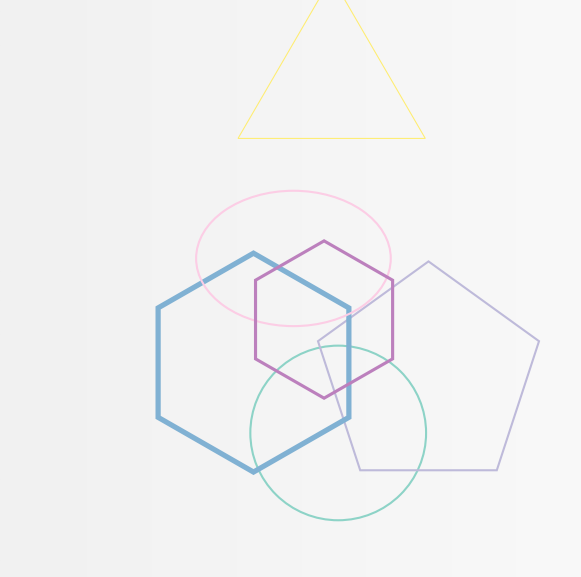[{"shape": "circle", "thickness": 1, "radius": 0.76, "center": [0.582, 0.249]}, {"shape": "pentagon", "thickness": 1, "radius": 1.0, "center": [0.737, 0.347]}, {"shape": "hexagon", "thickness": 2.5, "radius": 0.95, "center": [0.436, 0.371]}, {"shape": "oval", "thickness": 1, "radius": 0.84, "center": [0.505, 0.552]}, {"shape": "hexagon", "thickness": 1.5, "radius": 0.68, "center": [0.558, 0.446]}, {"shape": "triangle", "thickness": 0.5, "radius": 0.93, "center": [0.571, 0.852]}]